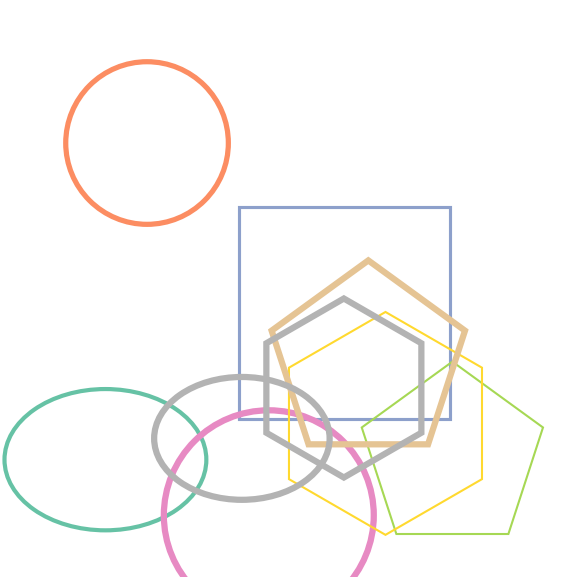[{"shape": "oval", "thickness": 2, "radius": 0.87, "center": [0.183, 0.203]}, {"shape": "circle", "thickness": 2.5, "radius": 0.7, "center": [0.255, 0.751]}, {"shape": "square", "thickness": 1.5, "radius": 0.91, "center": [0.596, 0.457]}, {"shape": "circle", "thickness": 3, "radius": 0.91, "center": [0.465, 0.107]}, {"shape": "pentagon", "thickness": 1, "radius": 0.82, "center": [0.783, 0.208]}, {"shape": "hexagon", "thickness": 1, "radius": 0.96, "center": [0.667, 0.266]}, {"shape": "pentagon", "thickness": 3, "radius": 0.88, "center": [0.638, 0.372]}, {"shape": "oval", "thickness": 3, "radius": 0.76, "center": [0.419, 0.24]}, {"shape": "hexagon", "thickness": 3, "radius": 0.77, "center": [0.595, 0.327]}]